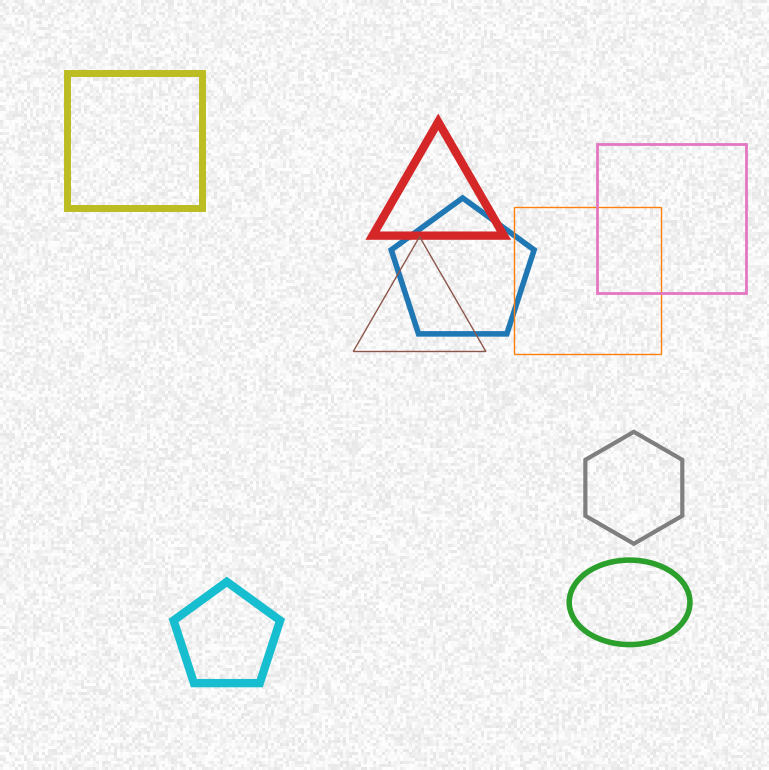[{"shape": "pentagon", "thickness": 2, "radius": 0.49, "center": [0.601, 0.645]}, {"shape": "square", "thickness": 0.5, "radius": 0.48, "center": [0.763, 0.636]}, {"shape": "oval", "thickness": 2, "radius": 0.39, "center": [0.818, 0.218]}, {"shape": "triangle", "thickness": 3, "radius": 0.49, "center": [0.569, 0.743]}, {"shape": "triangle", "thickness": 0.5, "radius": 0.5, "center": [0.545, 0.593]}, {"shape": "square", "thickness": 1, "radius": 0.48, "center": [0.872, 0.716]}, {"shape": "hexagon", "thickness": 1.5, "radius": 0.36, "center": [0.823, 0.366]}, {"shape": "square", "thickness": 2.5, "radius": 0.44, "center": [0.175, 0.817]}, {"shape": "pentagon", "thickness": 3, "radius": 0.36, "center": [0.295, 0.172]}]